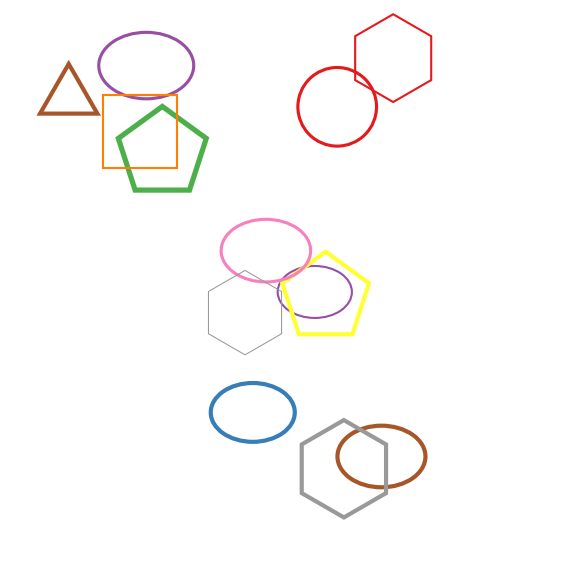[{"shape": "circle", "thickness": 1.5, "radius": 0.34, "center": [0.584, 0.814]}, {"shape": "hexagon", "thickness": 1, "radius": 0.38, "center": [0.681, 0.898]}, {"shape": "oval", "thickness": 2, "radius": 0.36, "center": [0.438, 0.285]}, {"shape": "pentagon", "thickness": 2.5, "radius": 0.4, "center": [0.281, 0.735]}, {"shape": "oval", "thickness": 1.5, "radius": 0.41, "center": [0.253, 0.886]}, {"shape": "oval", "thickness": 1, "radius": 0.32, "center": [0.545, 0.494]}, {"shape": "square", "thickness": 1, "radius": 0.32, "center": [0.242, 0.772]}, {"shape": "pentagon", "thickness": 2, "radius": 0.39, "center": [0.564, 0.484]}, {"shape": "triangle", "thickness": 2, "radius": 0.29, "center": [0.119, 0.831]}, {"shape": "oval", "thickness": 2, "radius": 0.38, "center": [0.661, 0.209]}, {"shape": "oval", "thickness": 1.5, "radius": 0.39, "center": [0.46, 0.565]}, {"shape": "hexagon", "thickness": 0.5, "radius": 0.37, "center": [0.424, 0.458]}, {"shape": "hexagon", "thickness": 2, "radius": 0.42, "center": [0.595, 0.187]}]